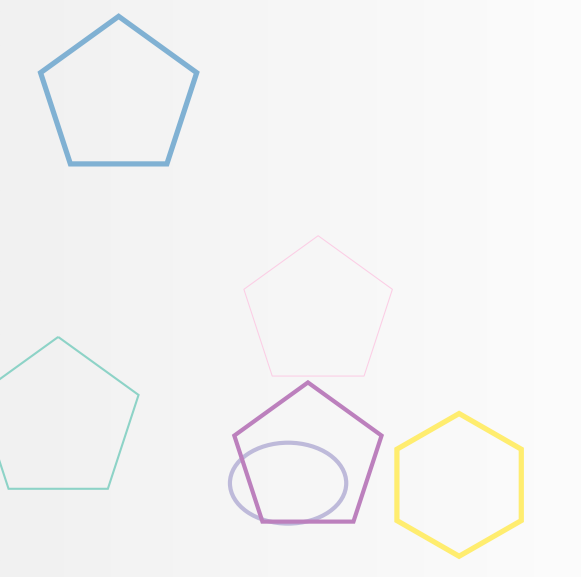[{"shape": "pentagon", "thickness": 1, "radius": 0.73, "center": [0.1, 0.27]}, {"shape": "oval", "thickness": 2, "radius": 0.5, "center": [0.496, 0.163]}, {"shape": "pentagon", "thickness": 2.5, "radius": 0.71, "center": [0.204, 0.83]}, {"shape": "pentagon", "thickness": 0.5, "radius": 0.67, "center": [0.547, 0.457]}, {"shape": "pentagon", "thickness": 2, "radius": 0.67, "center": [0.53, 0.204]}, {"shape": "hexagon", "thickness": 2.5, "radius": 0.62, "center": [0.79, 0.159]}]